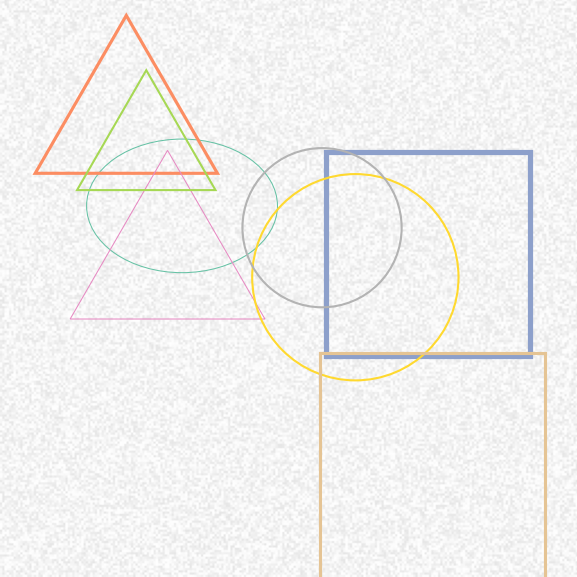[{"shape": "oval", "thickness": 0.5, "radius": 0.83, "center": [0.315, 0.643]}, {"shape": "triangle", "thickness": 1.5, "radius": 0.91, "center": [0.219, 0.79]}, {"shape": "square", "thickness": 2.5, "radius": 0.88, "center": [0.741, 0.559]}, {"shape": "triangle", "thickness": 0.5, "radius": 0.97, "center": [0.29, 0.544]}, {"shape": "triangle", "thickness": 1, "radius": 0.69, "center": [0.253, 0.739]}, {"shape": "circle", "thickness": 1, "radius": 0.89, "center": [0.615, 0.519]}, {"shape": "square", "thickness": 1.5, "radius": 0.98, "center": [0.749, 0.192]}, {"shape": "circle", "thickness": 1, "radius": 0.69, "center": [0.558, 0.605]}]